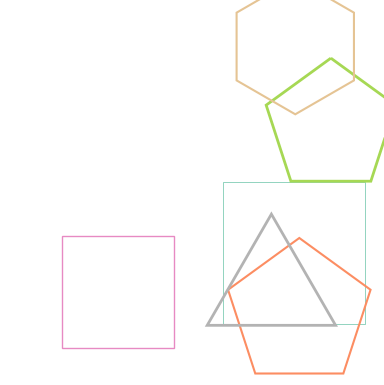[{"shape": "square", "thickness": 0.5, "radius": 0.92, "center": [0.763, 0.343]}, {"shape": "pentagon", "thickness": 1.5, "radius": 0.97, "center": [0.777, 0.187]}, {"shape": "square", "thickness": 1, "radius": 0.72, "center": [0.306, 0.242]}, {"shape": "pentagon", "thickness": 2, "radius": 0.88, "center": [0.859, 0.672]}, {"shape": "hexagon", "thickness": 1.5, "radius": 0.88, "center": [0.767, 0.879]}, {"shape": "triangle", "thickness": 2, "radius": 0.96, "center": [0.705, 0.251]}]